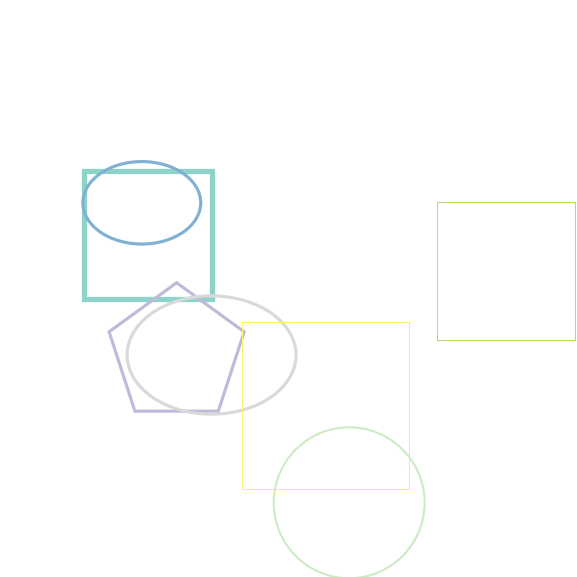[{"shape": "square", "thickness": 2.5, "radius": 0.55, "center": [0.256, 0.593]}, {"shape": "pentagon", "thickness": 1.5, "radius": 0.61, "center": [0.306, 0.387]}, {"shape": "oval", "thickness": 1.5, "radius": 0.51, "center": [0.246, 0.648]}, {"shape": "square", "thickness": 0.5, "radius": 0.6, "center": [0.876, 0.529]}, {"shape": "oval", "thickness": 1.5, "radius": 0.73, "center": [0.366, 0.384]}, {"shape": "circle", "thickness": 1, "radius": 0.65, "center": [0.605, 0.129]}, {"shape": "square", "thickness": 0.5, "radius": 0.72, "center": [0.563, 0.297]}]